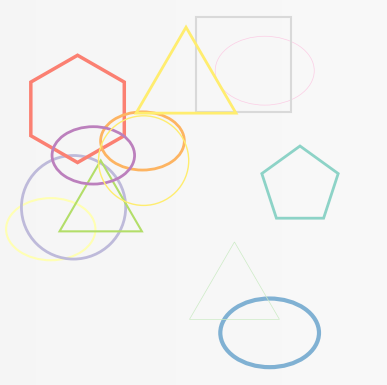[{"shape": "pentagon", "thickness": 2, "radius": 0.52, "center": [0.774, 0.517]}, {"shape": "oval", "thickness": 1.5, "radius": 0.58, "center": [0.131, 0.405]}, {"shape": "circle", "thickness": 2, "radius": 0.67, "center": [0.19, 0.462]}, {"shape": "hexagon", "thickness": 2.5, "radius": 0.7, "center": [0.2, 0.717]}, {"shape": "oval", "thickness": 3, "radius": 0.64, "center": [0.696, 0.135]}, {"shape": "oval", "thickness": 2, "radius": 0.54, "center": [0.368, 0.634]}, {"shape": "triangle", "thickness": 1.5, "radius": 0.61, "center": [0.26, 0.46]}, {"shape": "oval", "thickness": 0.5, "radius": 0.64, "center": [0.683, 0.816]}, {"shape": "square", "thickness": 1.5, "radius": 0.61, "center": [0.628, 0.832]}, {"shape": "oval", "thickness": 2, "radius": 0.53, "center": [0.241, 0.596]}, {"shape": "triangle", "thickness": 0.5, "radius": 0.67, "center": [0.605, 0.237]}, {"shape": "circle", "thickness": 1, "radius": 0.58, "center": [0.371, 0.583]}, {"shape": "triangle", "thickness": 2, "radius": 0.74, "center": [0.48, 0.781]}]